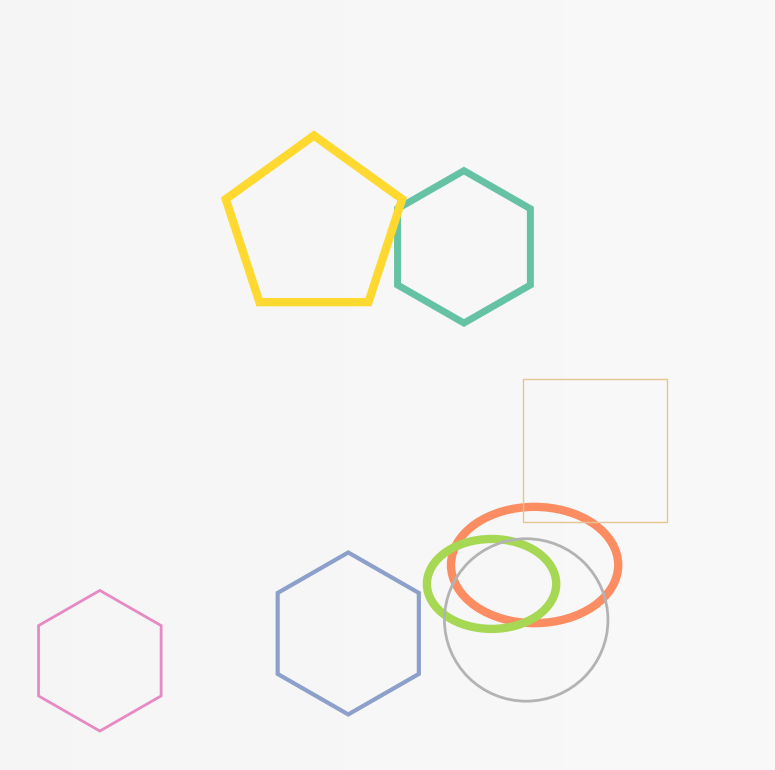[{"shape": "hexagon", "thickness": 2.5, "radius": 0.49, "center": [0.599, 0.679]}, {"shape": "oval", "thickness": 3, "radius": 0.54, "center": [0.69, 0.266]}, {"shape": "hexagon", "thickness": 1.5, "radius": 0.53, "center": [0.449, 0.177]}, {"shape": "hexagon", "thickness": 1, "radius": 0.46, "center": [0.129, 0.142]}, {"shape": "oval", "thickness": 3, "radius": 0.42, "center": [0.634, 0.242]}, {"shape": "pentagon", "thickness": 3, "radius": 0.6, "center": [0.405, 0.704]}, {"shape": "square", "thickness": 0.5, "radius": 0.46, "center": [0.768, 0.415]}, {"shape": "circle", "thickness": 1, "radius": 0.53, "center": [0.679, 0.195]}]